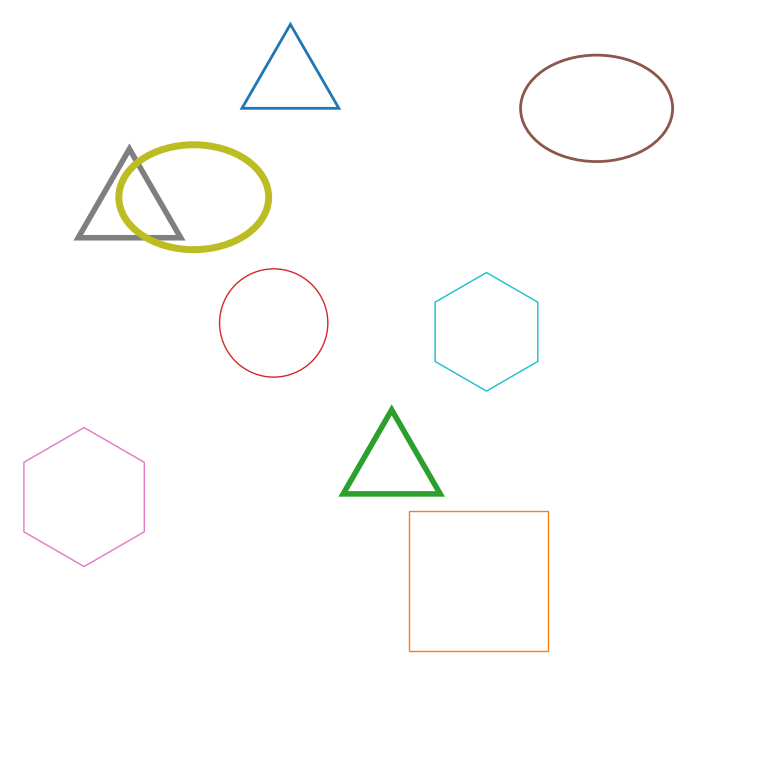[{"shape": "triangle", "thickness": 1, "radius": 0.36, "center": [0.377, 0.896]}, {"shape": "square", "thickness": 0.5, "radius": 0.45, "center": [0.621, 0.245]}, {"shape": "triangle", "thickness": 2, "radius": 0.36, "center": [0.509, 0.395]}, {"shape": "circle", "thickness": 0.5, "radius": 0.35, "center": [0.355, 0.581]}, {"shape": "oval", "thickness": 1, "radius": 0.49, "center": [0.775, 0.859]}, {"shape": "hexagon", "thickness": 0.5, "radius": 0.45, "center": [0.109, 0.354]}, {"shape": "triangle", "thickness": 2, "radius": 0.38, "center": [0.168, 0.73]}, {"shape": "oval", "thickness": 2.5, "radius": 0.49, "center": [0.252, 0.744]}, {"shape": "hexagon", "thickness": 0.5, "radius": 0.38, "center": [0.632, 0.569]}]